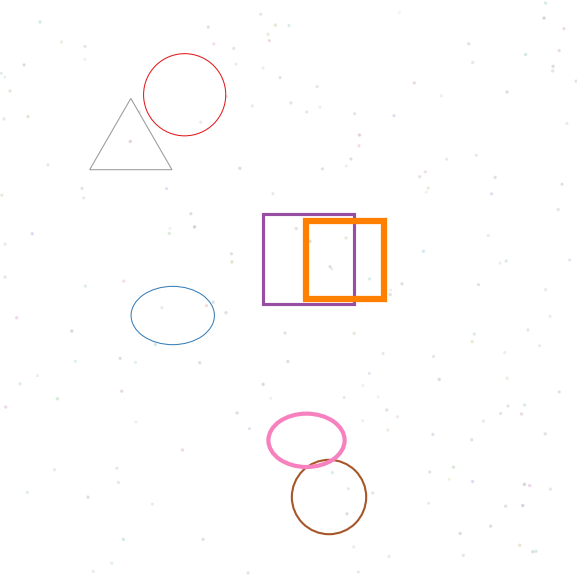[{"shape": "circle", "thickness": 0.5, "radius": 0.36, "center": [0.32, 0.835]}, {"shape": "oval", "thickness": 0.5, "radius": 0.36, "center": [0.299, 0.453]}, {"shape": "square", "thickness": 1.5, "radius": 0.39, "center": [0.534, 0.551]}, {"shape": "square", "thickness": 3, "radius": 0.34, "center": [0.598, 0.549]}, {"shape": "circle", "thickness": 1, "radius": 0.32, "center": [0.57, 0.138]}, {"shape": "oval", "thickness": 2, "radius": 0.33, "center": [0.531, 0.237]}, {"shape": "triangle", "thickness": 0.5, "radius": 0.41, "center": [0.227, 0.746]}]